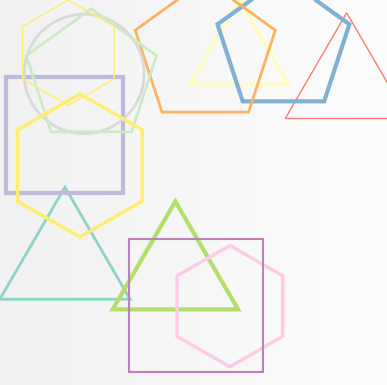[{"shape": "triangle", "thickness": 2, "radius": 0.97, "center": [0.168, 0.32]}, {"shape": "triangle", "thickness": 2, "radius": 0.73, "center": [0.618, 0.854]}, {"shape": "square", "thickness": 3, "radius": 0.75, "center": [0.166, 0.649]}, {"shape": "triangle", "thickness": 1, "radius": 0.91, "center": [0.895, 0.784]}, {"shape": "pentagon", "thickness": 3, "radius": 0.89, "center": [0.731, 0.882]}, {"shape": "pentagon", "thickness": 2, "radius": 0.95, "center": [0.53, 0.863]}, {"shape": "triangle", "thickness": 3, "radius": 0.93, "center": [0.453, 0.29]}, {"shape": "hexagon", "thickness": 2.5, "radius": 0.79, "center": [0.593, 0.205]}, {"shape": "circle", "thickness": 2, "radius": 0.77, "center": [0.217, 0.808]}, {"shape": "square", "thickness": 1.5, "radius": 0.86, "center": [0.505, 0.207]}, {"shape": "pentagon", "thickness": 2, "radius": 0.88, "center": [0.236, 0.801]}, {"shape": "hexagon", "thickness": 1, "radius": 0.68, "center": [0.176, 0.863]}, {"shape": "hexagon", "thickness": 2.5, "radius": 0.93, "center": [0.206, 0.57]}]